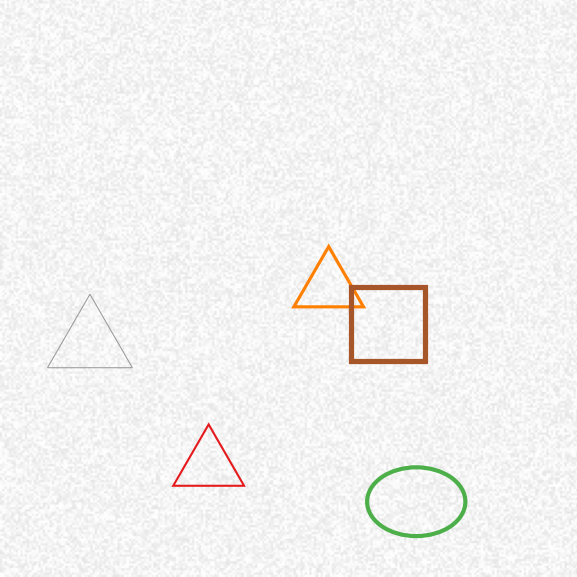[{"shape": "triangle", "thickness": 1, "radius": 0.35, "center": [0.361, 0.193]}, {"shape": "oval", "thickness": 2, "radius": 0.43, "center": [0.721, 0.13]}, {"shape": "triangle", "thickness": 1.5, "radius": 0.35, "center": [0.569, 0.503]}, {"shape": "square", "thickness": 2.5, "radius": 0.32, "center": [0.672, 0.438]}, {"shape": "triangle", "thickness": 0.5, "radius": 0.42, "center": [0.156, 0.405]}]